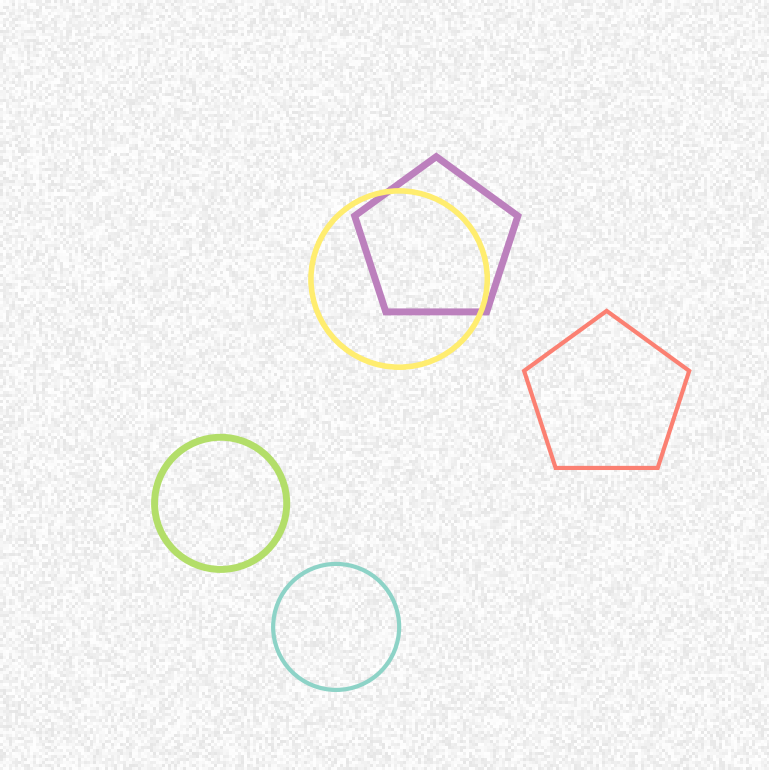[{"shape": "circle", "thickness": 1.5, "radius": 0.41, "center": [0.437, 0.186]}, {"shape": "pentagon", "thickness": 1.5, "radius": 0.56, "center": [0.788, 0.484]}, {"shape": "circle", "thickness": 2.5, "radius": 0.43, "center": [0.287, 0.346]}, {"shape": "pentagon", "thickness": 2.5, "radius": 0.56, "center": [0.567, 0.685]}, {"shape": "circle", "thickness": 2, "radius": 0.57, "center": [0.518, 0.638]}]